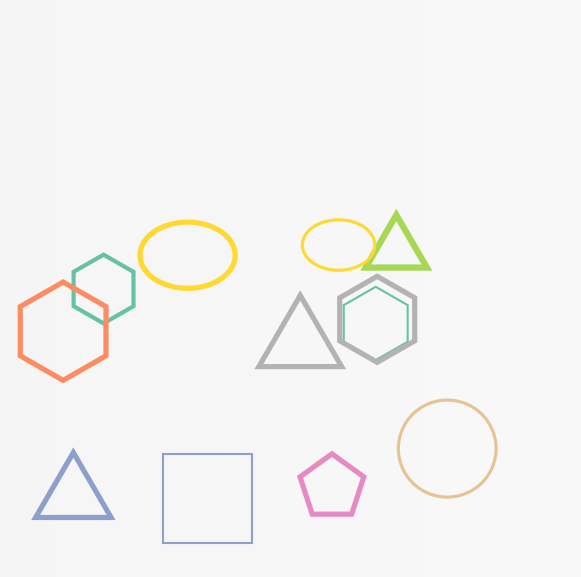[{"shape": "hexagon", "thickness": 1, "radius": 0.32, "center": [0.646, 0.439]}, {"shape": "hexagon", "thickness": 2, "radius": 0.3, "center": [0.178, 0.499]}, {"shape": "hexagon", "thickness": 2.5, "radius": 0.43, "center": [0.109, 0.426]}, {"shape": "square", "thickness": 1, "radius": 0.38, "center": [0.357, 0.136]}, {"shape": "triangle", "thickness": 2.5, "radius": 0.37, "center": [0.126, 0.141]}, {"shape": "pentagon", "thickness": 2.5, "radius": 0.29, "center": [0.571, 0.156]}, {"shape": "triangle", "thickness": 3, "radius": 0.3, "center": [0.682, 0.566]}, {"shape": "oval", "thickness": 1.5, "radius": 0.31, "center": [0.583, 0.575]}, {"shape": "oval", "thickness": 2.5, "radius": 0.41, "center": [0.323, 0.557]}, {"shape": "circle", "thickness": 1.5, "radius": 0.42, "center": [0.769, 0.222]}, {"shape": "triangle", "thickness": 2.5, "radius": 0.41, "center": [0.517, 0.405]}, {"shape": "hexagon", "thickness": 2.5, "radius": 0.37, "center": [0.649, 0.446]}]